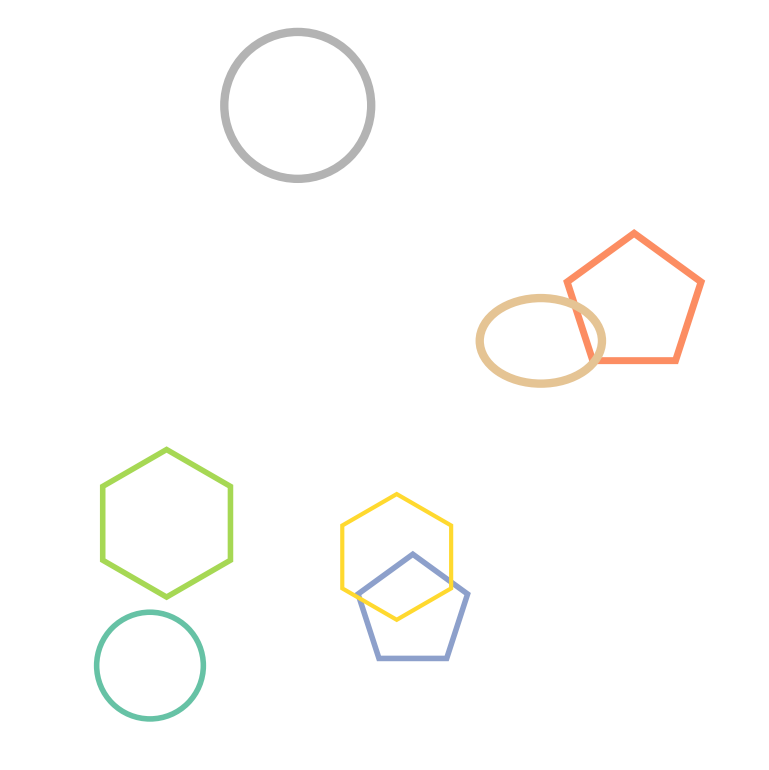[{"shape": "circle", "thickness": 2, "radius": 0.35, "center": [0.195, 0.136]}, {"shape": "pentagon", "thickness": 2.5, "radius": 0.46, "center": [0.824, 0.606]}, {"shape": "pentagon", "thickness": 2, "radius": 0.37, "center": [0.536, 0.205]}, {"shape": "hexagon", "thickness": 2, "radius": 0.48, "center": [0.216, 0.32]}, {"shape": "hexagon", "thickness": 1.5, "radius": 0.41, "center": [0.515, 0.277]}, {"shape": "oval", "thickness": 3, "radius": 0.4, "center": [0.702, 0.557]}, {"shape": "circle", "thickness": 3, "radius": 0.48, "center": [0.387, 0.863]}]